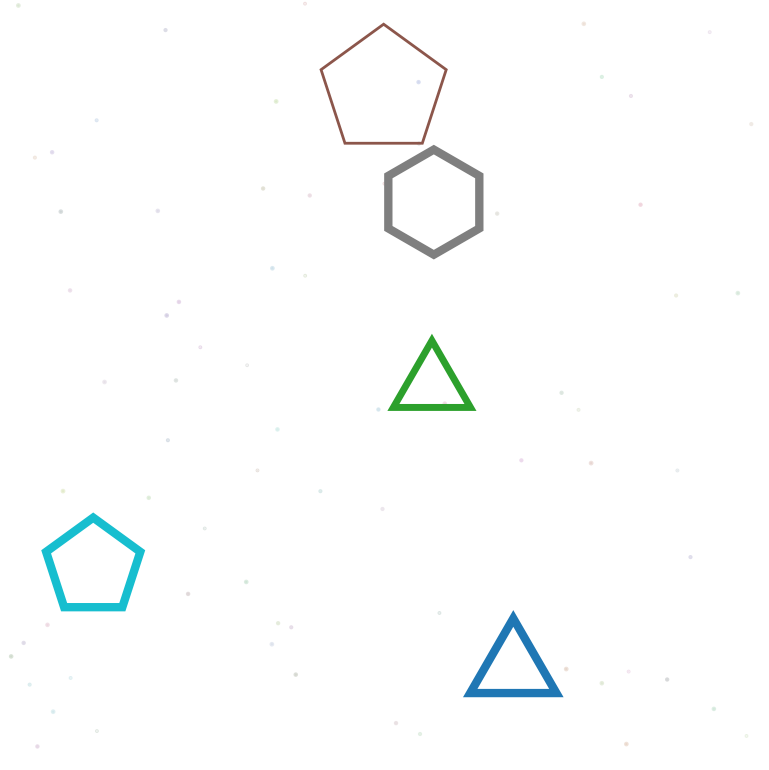[{"shape": "triangle", "thickness": 3, "radius": 0.32, "center": [0.667, 0.132]}, {"shape": "triangle", "thickness": 2.5, "radius": 0.29, "center": [0.561, 0.5]}, {"shape": "pentagon", "thickness": 1, "radius": 0.43, "center": [0.498, 0.883]}, {"shape": "hexagon", "thickness": 3, "radius": 0.34, "center": [0.563, 0.737]}, {"shape": "pentagon", "thickness": 3, "radius": 0.32, "center": [0.121, 0.263]}]